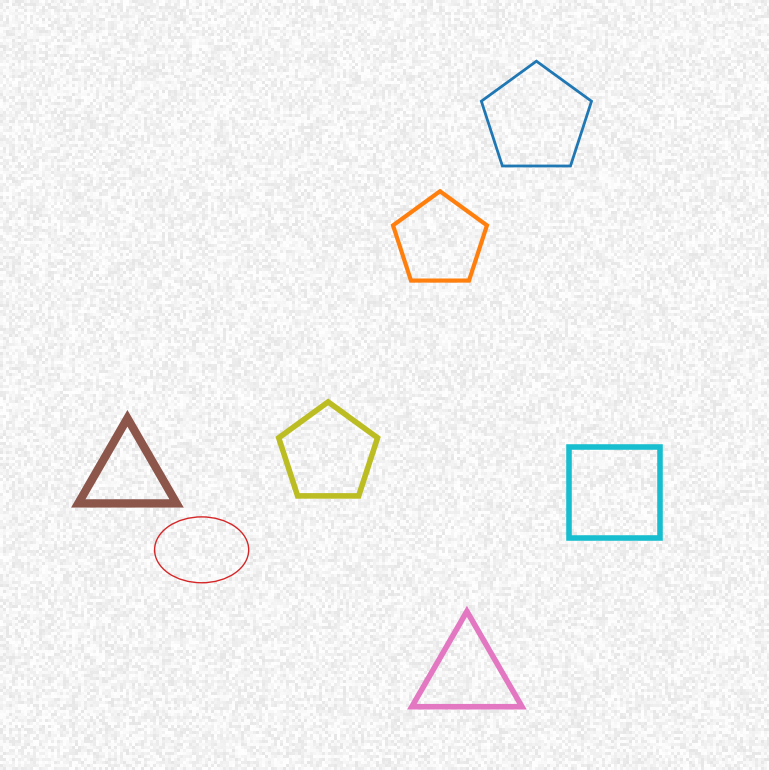[{"shape": "pentagon", "thickness": 1, "radius": 0.38, "center": [0.697, 0.845]}, {"shape": "pentagon", "thickness": 1.5, "radius": 0.32, "center": [0.571, 0.687]}, {"shape": "oval", "thickness": 0.5, "radius": 0.31, "center": [0.262, 0.286]}, {"shape": "triangle", "thickness": 3, "radius": 0.37, "center": [0.165, 0.383]}, {"shape": "triangle", "thickness": 2, "radius": 0.41, "center": [0.606, 0.123]}, {"shape": "pentagon", "thickness": 2, "radius": 0.34, "center": [0.426, 0.411]}, {"shape": "square", "thickness": 2, "radius": 0.29, "center": [0.798, 0.36]}]